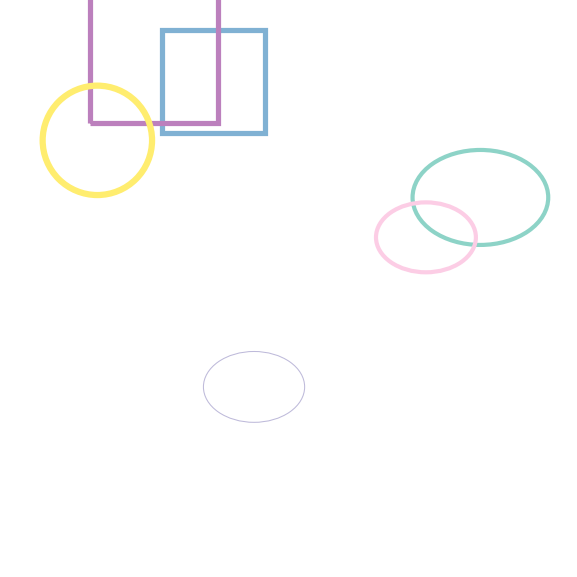[{"shape": "oval", "thickness": 2, "radius": 0.59, "center": [0.832, 0.657]}, {"shape": "oval", "thickness": 0.5, "radius": 0.44, "center": [0.44, 0.329]}, {"shape": "square", "thickness": 2.5, "radius": 0.45, "center": [0.37, 0.858]}, {"shape": "oval", "thickness": 2, "radius": 0.43, "center": [0.738, 0.588]}, {"shape": "square", "thickness": 2.5, "radius": 0.55, "center": [0.267, 0.898]}, {"shape": "circle", "thickness": 3, "radius": 0.47, "center": [0.169, 0.756]}]